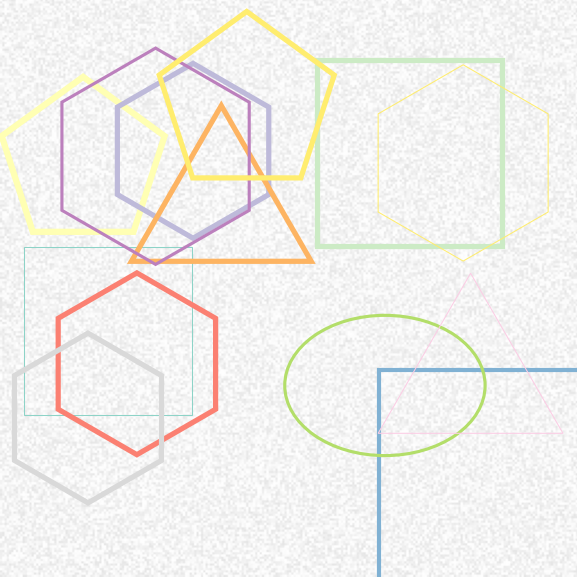[{"shape": "square", "thickness": 0.5, "radius": 0.73, "center": [0.187, 0.425]}, {"shape": "pentagon", "thickness": 3, "radius": 0.74, "center": [0.144, 0.718]}, {"shape": "hexagon", "thickness": 2.5, "radius": 0.76, "center": [0.334, 0.738]}, {"shape": "hexagon", "thickness": 2.5, "radius": 0.79, "center": [0.237, 0.369]}, {"shape": "square", "thickness": 2, "radius": 0.98, "center": [0.853, 0.163]}, {"shape": "triangle", "thickness": 2.5, "radius": 0.9, "center": [0.383, 0.637]}, {"shape": "oval", "thickness": 1.5, "radius": 0.87, "center": [0.667, 0.332]}, {"shape": "triangle", "thickness": 0.5, "radius": 0.92, "center": [0.815, 0.341]}, {"shape": "hexagon", "thickness": 2.5, "radius": 0.73, "center": [0.152, 0.275]}, {"shape": "hexagon", "thickness": 1.5, "radius": 0.94, "center": [0.269, 0.729]}, {"shape": "square", "thickness": 2.5, "radius": 0.8, "center": [0.709, 0.735]}, {"shape": "hexagon", "thickness": 0.5, "radius": 0.85, "center": [0.802, 0.717]}, {"shape": "pentagon", "thickness": 2.5, "radius": 0.8, "center": [0.427, 0.82]}]